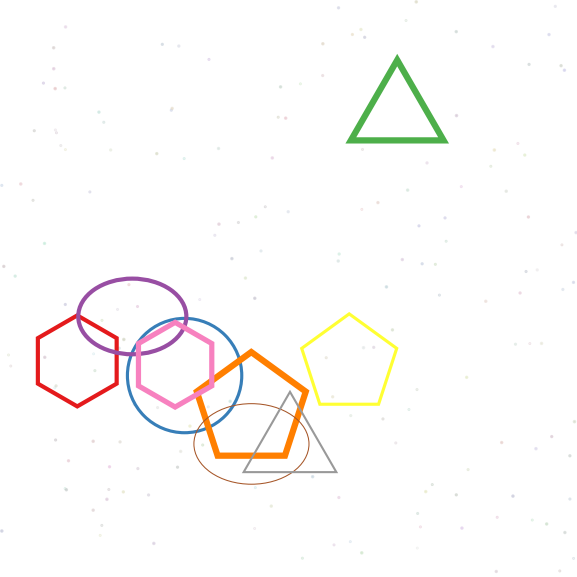[{"shape": "hexagon", "thickness": 2, "radius": 0.39, "center": [0.134, 0.374]}, {"shape": "circle", "thickness": 1.5, "radius": 0.5, "center": [0.32, 0.349]}, {"shape": "triangle", "thickness": 3, "radius": 0.46, "center": [0.688, 0.802]}, {"shape": "oval", "thickness": 2, "radius": 0.47, "center": [0.229, 0.451]}, {"shape": "pentagon", "thickness": 3, "radius": 0.5, "center": [0.435, 0.29]}, {"shape": "pentagon", "thickness": 1.5, "radius": 0.43, "center": [0.605, 0.369]}, {"shape": "oval", "thickness": 0.5, "radius": 0.5, "center": [0.435, 0.23]}, {"shape": "hexagon", "thickness": 2.5, "radius": 0.37, "center": [0.303, 0.368]}, {"shape": "triangle", "thickness": 1, "radius": 0.46, "center": [0.502, 0.228]}]